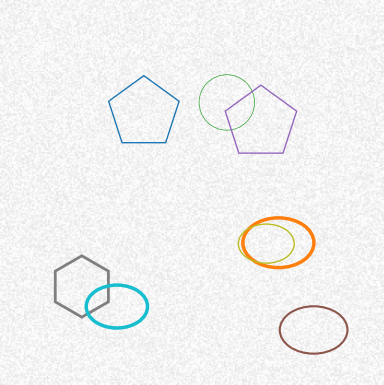[{"shape": "pentagon", "thickness": 1, "radius": 0.48, "center": [0.374, 0.707]}, {"shape": "oval", "thickness": 2.5, "radius": 0.46, "center": [0.723, 0.37]}, {"shape": "circle", "thickness": 0.5, "radius": 0.36, "center": [0.589, 0.734]}, {"shape": "pentagon", "thickness": 1, "radius": 0.49, "center": [0.678, 0.681]}, {"shape": "oval", "thickness": 1.5, "radius": 0.44, "center": [0.815, 0.143]}, {"shape": "hexagon", "thickness": 2, "radius": 0.4, "center": [0.213, 0.256]}, {"shape": "oval", "thickness": 1, "radius": 0.36, "center": [0.692, 0.367]}, {"shape": "oval", "thickness": 2.5, "radius": 0.4, "center": [0.304, 0.204]}]